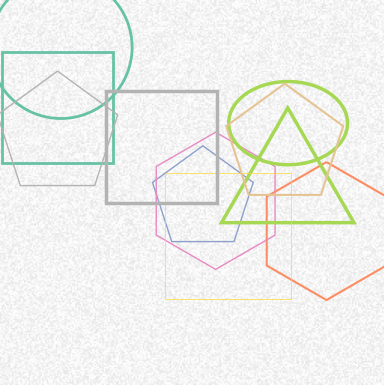[{"shape": "circle", "thickness": 2, "radius": 0.93, "center": [0.158, 0.877]}, {"shape": "square", "thickness": 2, "radius": 0.72, "center": [0.15, 0.721]}, {"shape": "hexagon", "thickness": 1.5, "radius": 0.9, "center": [0.848, 0.4]}, {"shape": "pentagon", "thickness": 1, "radius": 0.69, "center": [0.527, 0.484]}, {"shape": "hexagon", "thickness": 1, "radius": 0.89, "center": [0.56, 0.478]}, {"shape": "oval", "thickness": 2.5, "radius": 0.77, "center": [0.748, 0.68]}, {"shape": "triangle", "thickness": 2.5, "radius": 0.99, "center": [0.747, 0.521]}, {"shape": "square", "thickness": 0.5, "radius": 0.82, "center": [0.592, 0.388]}, {"shape": "pentagon", "thickness": 1.5, "radius": 0.8, "center": [0.74, 0.623]}, {"shape": "pentagon", "thickness": 1, "radius": 0.82, "center": [0.149, 0.651]}, {"shape": "square", "thickness": 2.5, "radius": 0.73, "center": [0.419, 0.617]}]